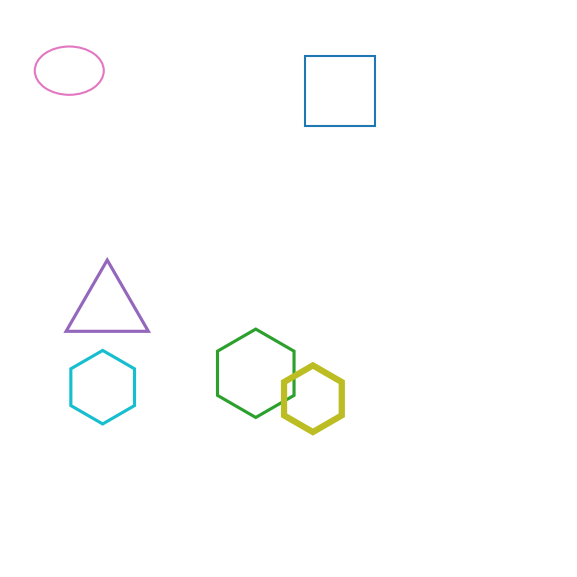[{"shape": "square", "thickness": 1, "radius": 0.31, "center": [0.589, 0.842]}, {"shape": "hexagon", "thickness": 1.5, "radius": 0.38, "center": [0.443, 0.353]}, {"shape": "triangle", "thickness": 1.5, "radius": 0.41, "center": [0.186, 0.467]}, {"shape": "oval", "thickness": 1, "radius": 0.3, "center": [0.12, 0.877]}, {"shape": "hexagon", "thickness": 3, "radius": 0.29, "center": [0.542, 0.309]}, {"shape": "hexagon", "thickness": 1.5, "radius": 0.32, "center": [0.178, 0.329]}]